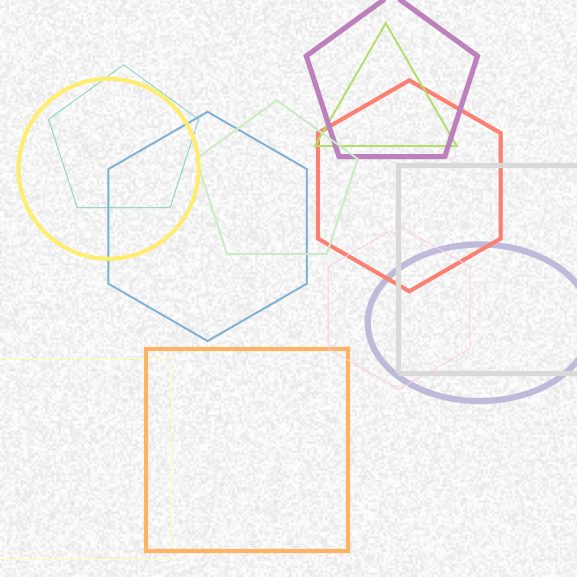[{"shape": "pentagon", "thickness": 0.5, "radius": 0.68, "center": [0.214, 0.75]}, {"shape": "square", "thickness": 0.5, "radius": 0.87, "center": [0.123, 0.205]}, {"shape": "oval", "thickness": 3, "radius": 0.97, "center": [0.83, 0.44]}, {"shape": "hexagon", "thickness": 2, "radius": 0.91, "center": [0.709, 0.677]}, {"shape": "hexagon", "thickness": 1, "radius": 0.99, "center": [0.359, 0.607]}, {"shape": "square", "thickness": 2, "radius": 0.87, "center": [0.427, 0.22]}, {"shape": "triangle", "thickness": 1, "radius": 0.71, "center": [0.668, 0.817]}, {"shape": "hexagon", "thickness": 0.5, "radius": 0.71, "center": [0.691, 0.466]}, {"shape": "square", "thickness": 2.5, "radius": 0.9, "center": [0.868, 0.533]}, {"shape": "pentagon", "thickness": 2.5, "radius": 0.78, "center": [0.679, 0.854]}, {"shape": "pentagon", "thickness": 1, "radius": 0.74, "center": [0.479, 0.678]}, {"shape": "circle", "thickness": 2, "radius": 0.78, "center": [0.188, 0.707]}]